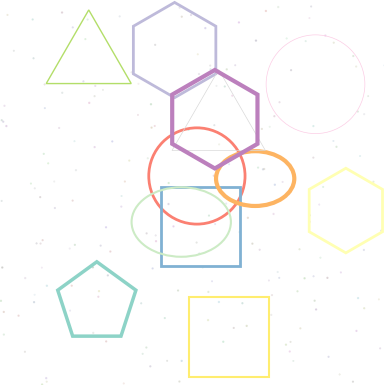[{"shape": "pentagon", "thickness": 2.5, "radius": 0.53, "center": [0.251, 0.213]}, {"shape": "hexagon", "thickness": 2, "radius": 0.55, "center": [0.898, 0.453]}, {"shape": "hexagon", "thickness": 2, "radius": 0.62, "center": [0.454, 0.87]}, {"shape": "circle", "thickness": 2, "radius": 0.63, "center": [0.511, 0.543]}, {"shape": "square", "thickness": 2, "radius": 0.52, "center": [0.521, 0.412]}, {"shape": "oval", "thickness": 3, "radius": 0.51, "center": [0.663, 0.536]}, {"shape": "triangle", "thickness": 1, "radius": 0.64, "center": [0.23, 0.847]}, {"shape": "circle", "thickness": 0.5, "radius": 0.64, "center": [0.819, 0.781]}, {"shape": "triangle", "thickness": 0.5, "radius": 0.7, "center": [0.568, 0.679]}, {"shape": "hexagon", "thickness": 3, "radius": 0.64, "center": [0.558, 0.69]}, {"shape": "oval", "thickness": 1.5, "radius": 0.64, "center": [0.471, 0.423]}, {"shape": "square", "thickness": 1.5, "radius": 0.52, "center": [0.595, 0.124]}]